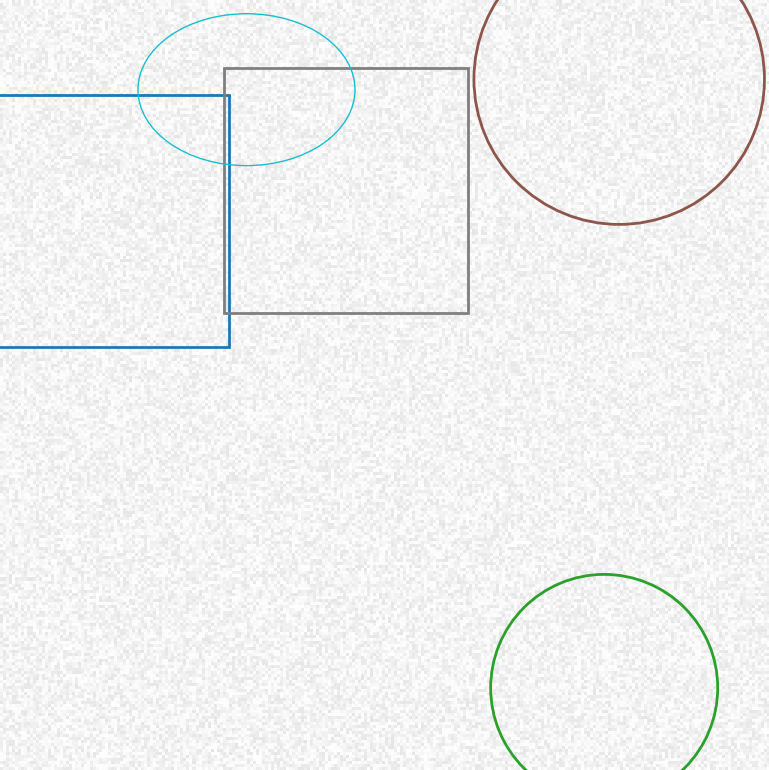[{"shape": "square", "thickness": 1, "radius": 0.82, "center": [0.133, 0.713]}, {"shape": "circle", "thickness": 1, "radius": 0.74, "center": [0.785, 0.107]}, {"shape": "circle", "thickness": 1, "radius": 0.94, "center": [0.804, 0.897]}, {"shape": "square", "thickness": 1, "radius": 0.79, "center": [0.45, 0.753]}, {"shape": "oval", "thickness": 0.5, "radius": 0.7, "center": [0.32, 0.884]}]